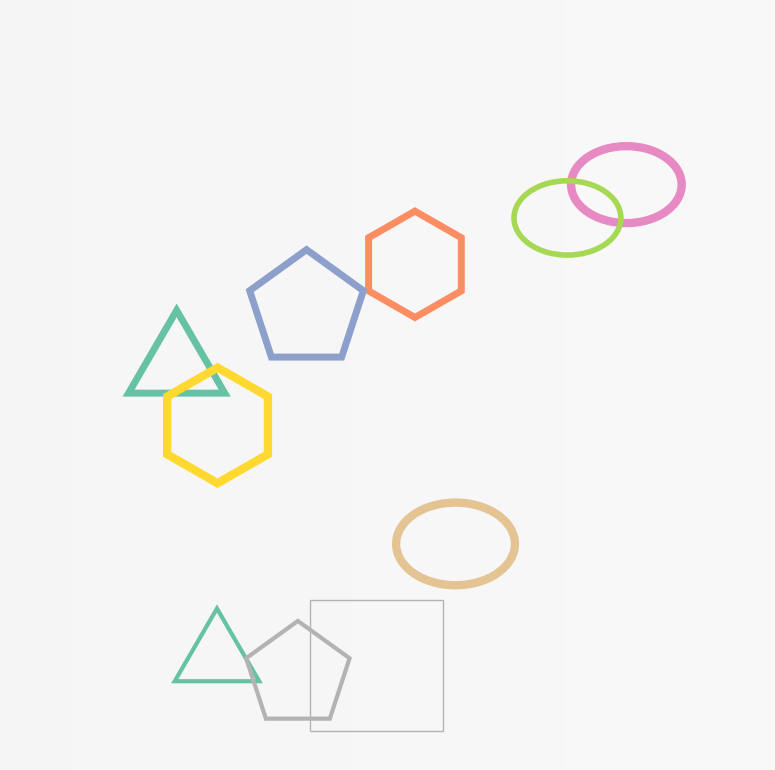[{"shape": "triangle", "thickness": 2.5, "radius": 0.36, "center": [0.228, 0.525]}, {"shape": "triangle", "thickness": 1.5, "radius": 0.31, "center": [0.28, 0.147]}, {"shape": "hexagon", "thickness": 2.5, "radius": 0.35, "center": [0.535, 0.657]}, {"shape": "pentagon", "thickness": 2.5, "radius": 0.39, "center": [0.396, 0.599]}, {"shape": "oval", "thickness": 3, "radius": 0.36, "center": [0.808, 0.76]}, {"shape": "oval", "thickness": 2, "radius": 0.34, "center": [0.732, 0.717]}, {"shape": "hexagon", "thickness": 3, "radius": 0.38, "center": [0.281, 0.448]}, {"shape": "oval", "thickness": 3, "radius": 0.38, "center": [0.588, 0.294]}, {"shape": "square", "thickness": 0.5, "radius": 0.43, "center": [0.486, 0.136]}, {"shape": "pentagon", "thickness": 1.5, "radius": 0.35, "center": [0.384, 0.123]}]